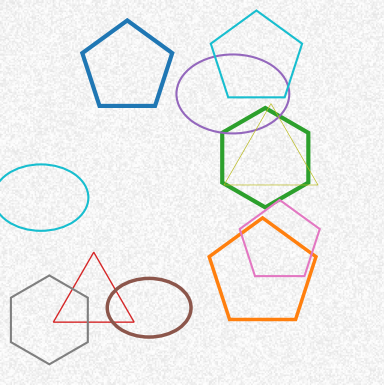[{"shape": "pentagon", "thickness": 3, "radius": 0.61, "center": [0.331, 0.824]}, {"shape": "pentagon", "thickness": 2.5, "radius": 0.73, "center": [0.682, 0.288]}, {"shape": "hexagon", "thickness": 3, "radius": 0.65, "center": [0.689, 0.59]}, {"shape": "triangle", "thickness": 1, "radius": 0.61, "center": [0.243, 0.224]}, {"shape": "oval", "thickness": 1.5, "radius": 0.73, "center": [0.605, 0.756]}, {"shape": "oval", "thickness": 2.5, "radius": 0.54, "center": [0.387, 0.201]}, {"shape": "pentagon", "thickness": 1.5, "radius": 0.55, "center": [0.727, 0.371]}, {"shape": "hexagon", "thickness": 1.5, "radius": 0.58, "center": [0.128, 0.169]}, {"shape": "triangle", "thickness": 0.5, "radius": 0.7, "center": [0.704, 0.59]}, {"shape": "oval", "thickness": 1.5, "radius": 0.62, "center": [0.106, 0.487]}, {"shape": "pentagon", "thickness": 1.5, "radius": 0.62, "center": [0.666, 0.848]}]